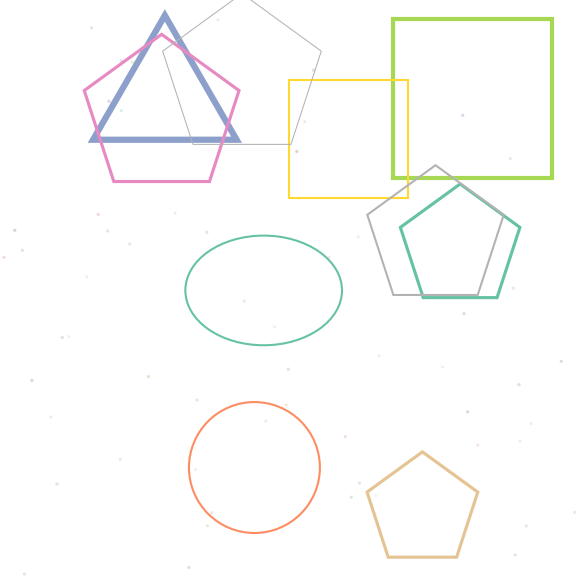[{"shape": "pentagon", "thickness": 1.5, "radius": 0.54, "center": [0.797, 0.572]}, {"shape": "oval", "thickness": 1, "radius": 0.68, "center": [0.457, 0.496]}, {"shape": "circle", "thickness": 1, "radius": 0.57, "center": [0.441, 0.19]}, {"shape": "triangle", "thickness": 3, "radius": 0.72, "center": [0.285, 0.829]}, {"shape": "pentagon", "thickness": 1.5, "radius": 0.7, "center": [0.28, 0.799]}, {"shape": "square", "thickness": 2, "radius": 0.69, "center": [0.818, 0.829]}, {"shape": "square", "thickness": 1, "radius": 0.51, "center": [0.603, 0.759]}, {"shape": "pentagon", "thickness": 1.5, "radius": 0.5, "center": [0.731, 0.116]}, {"shape": "pentagon", "thickness": 0.5, "radius": 0.72, "center": [0.419, 0.866]}, {"shape": "pentagon", "thickness": 1, "radius": 0.62, "center": [0.754, 0.589]}]